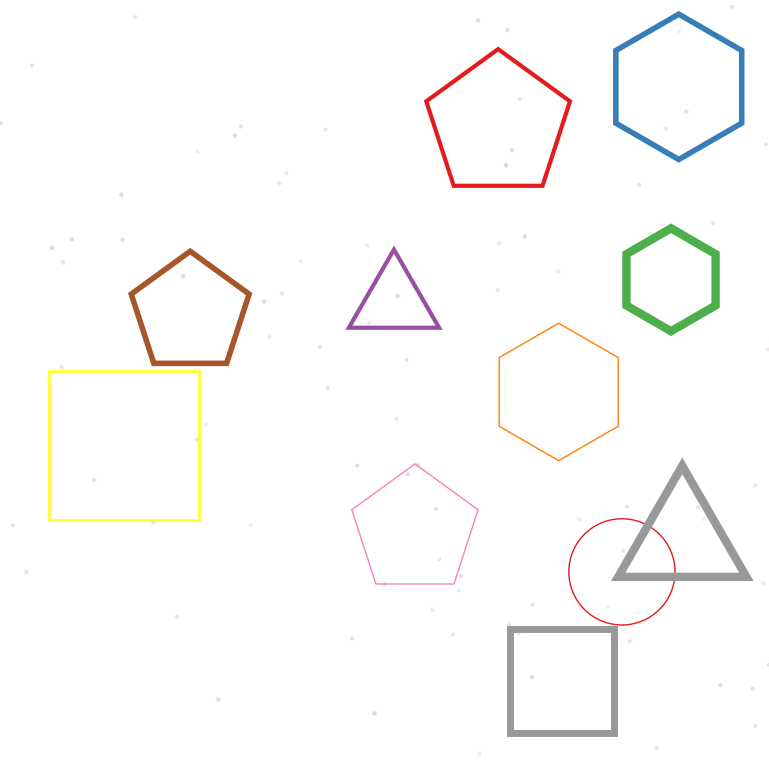[{"shape": "pentagon", "thickness": 1.5, "radius": 0.49, "center": [0.647, 0.838]}, {"shape": "circle", "thickness": 0.5, "radius": 0.34, "center": [0.808, 0.257]}, {"shape": "hexagon", "thickness": 2, "radius": 0.47, "center": [0.882, 0.887]}, {"shape": "hexagon", "thickness": 3, "radius": 0.33, "center": [0.871, 0.637]}, {"shape": "triangle", "thickness": 1.5, "radius": 0.34, "center": [0.512, 0.608]}, {"shape": "hexagon", "thickness": 0.5, "radius": 0.45, "center": [0.726, 0.491]}, {"shape": "square", "thickness": 1, "radius": 0.49, "center": [0.161, 0.422]}, {"shape": "pentagon", "thickness": 2, "radius": 0.4, "center": [0.247, 0.593]}, {"shape": "pentagon", "thickness": 0.5, "radius": 0.43, "center": [0.539, 0.311]}, {"shape": "square", "thickness": 2.5, "radius": 0.34, "center": [0.73, 0.116]}, {"shape": "triangle", "thickness": 3, "radius": 0.48, "center": [0.886, 0.299]}]